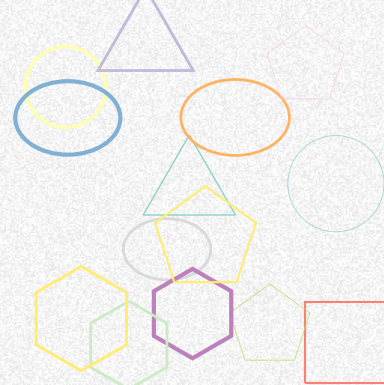[{"shape": "triangle", "thickness": 1, "radius": 0.69, "center": [0.492, 0.511]}, {"shape": "circle", "thickness": 0.5, "radius": 0.62, "center": [0.873, 0.523]}, {"shape": "circle", "thickness": 2.5, "radius": 0.52, "center": [0.17, 0.774]}, {"shape": "triangle", "thickness": 2, "radius": 0.71, "center": [0.378, 0.888]}, {"shape": "square", "thickness": 1.5, "radius": 0.53, "center": [0.898, 0.11]}, {"shape": "oval", "thickness": 3, "radius": 0.68, "center": [0.176, 0.694]}, {"shape": "oval", "thickness": 2, "radius": 0.7, "center": [0.611, 0.695]}, {"shape": "pentagon", "thickness": 0.5, "radius": 0.55, "center": [0.701, 0.153]}, {"shape": "pentagon", "thickness": 0.5, "radius": 0.53, "center": [0.794, 0.828]}, {"shape": "oval", "thickness": 2, "radius": 0.57, "center": [0.434, 0.353]}, {"shape": "hexagon", "thickness": 3, "radius": 0.58, "center": [0.5, 0.186]}, {"shape": "hexagon", "thickness": 2, "radius": 0.57, "center": [0.335, 0.103]}, {"shape": "pentagon", "thickness": 1.5, "radius": 0.69, "center": [0.534, 0.379]}, {"shape": "hexagon", "thickness": 2, "radius": 0.68, "center": [0.211, 0.172]}]